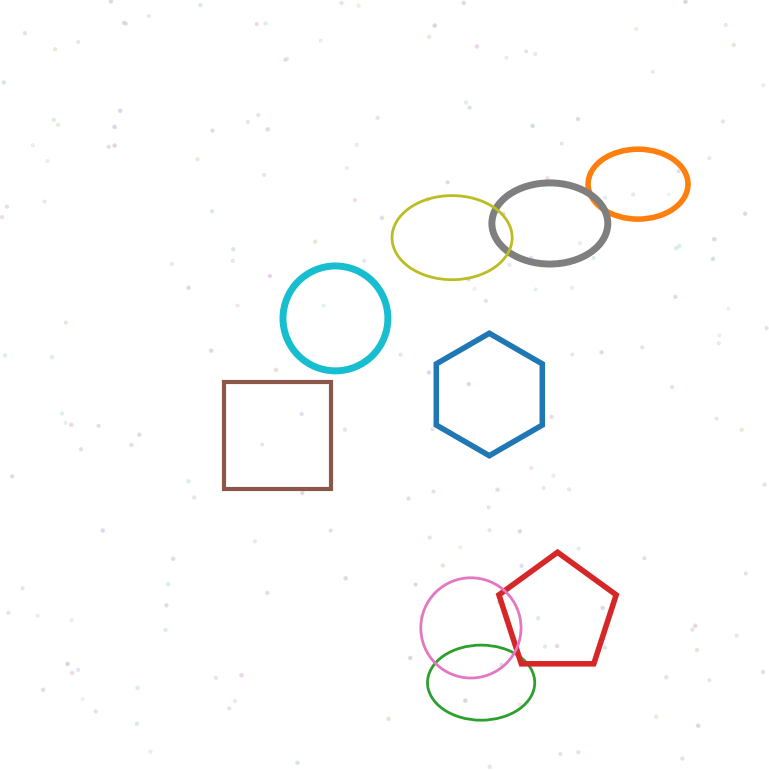[{"shape": "hexagon", "thickness": 2, "radius": 0.4, "center": [0.635, 0.488]}, {"shape": "oval", "thickness": 2, "radius": 0.32, "center": [0.829, 0.761]}, {"shape": "oval", "thickness": 1, "radius": 0.35, "center": [0.625, 0.113]}, {"shape": "pentagon", "thickness": 2, "radius": 0.4, "center": [0.724, 0.203]}, {"shape": "square", "thickness": 1.5, "radius": 0.35, "center": [0.361, 0.434]}, {"shape": "circle", "thickness": 1, "radius": 0.33, "center": [0.612, 0.185]}, {"shape": "oval", "thickness": 2.5, "radius": 0.38, "center": [0.714, 0.71]}, {"shape": "oval", "thickness": 1, "radius": 0.39, "center": [0.587, 0.691]}, {"shape": "circle", "thickness": 2.5, "radius": 0.34, "center": [0.436, 0.586]}]